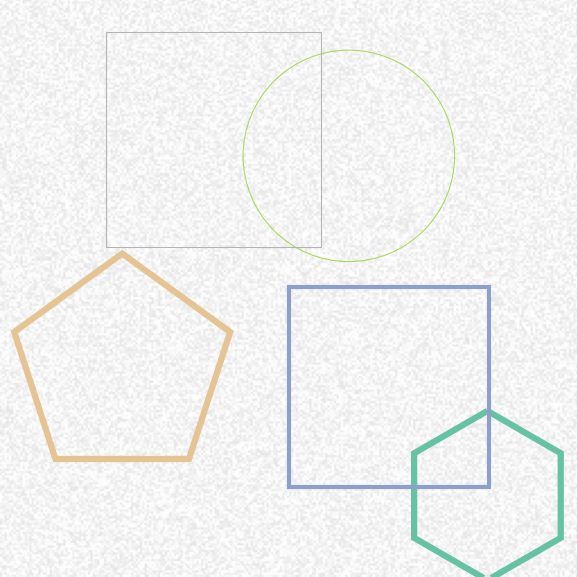[{"shape": "hexagon", "thickness": 3, "radius": 0.73, "center": [0.844, 0.141]}, {"shape": "square", "thickness": 2, "radius": 0.86, "center": [0.673, 0.329]}, {"shape": "circle", "thickness": 0.5, "radius": 0.92, "center": [0.604, 0.729]}, {"shape": "pentagon", "thickness": 3, "radius": 0.98, "center": [0.212, 0.363]}, {"shape": "square", "thickness": 0.5, "radius": 0.93, "center": [0.37, 0.757]}]